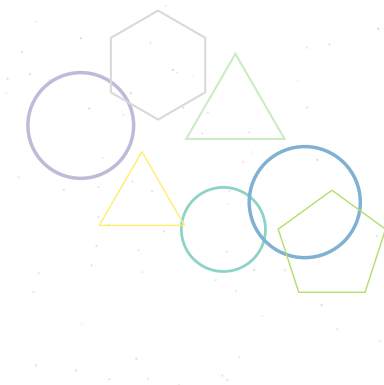[{"shape": "circle", "thickness": 2, "radius": 0.55, "center": [0.58, 0.404]}, {"shape": "circle", "thickness": 2.5, "radius": 0.69, "center": [0.21, 0.674]}, {"shape": "circle", "thickness": 2.5, "radius": 0.72, "center": [0.792, 0.475]}, {"shape": "pentagon", "thickness": 1, "radius": 0.73, "center": [0.862, 0.359]}, {"shape": "hexagon", "thickness": 1.5, "radius": 0.71, "center": [0.411, 0.831]}, {"shape": "triangle", "thickness": 1.5, "radius": 0.74, "center": [0.611, 0.713]}, {"shape": "triangle", "thickness": 1, "radius": 0.64, "center": [0.369, 0.478]}]